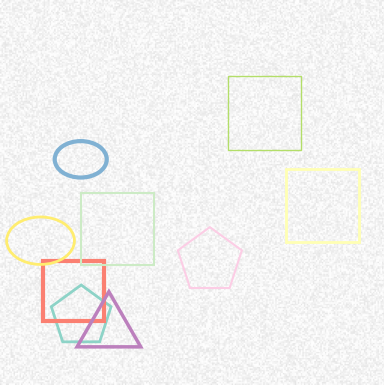[{"shape": "pentagon", "thickness": 2, "radius": 0.41, "center": [0.211, 0.178]}, {"shape": "square", "thickness": 2, "radius": 0.47, "center": [0.837, 0.467]}, {"shape": "square", "thickness": 3, "radius": 0.39, "center": [0.191, 0.245]}, {"shape": "oval", "thickness": 3, "radius": 0.34, "center": [0.21, 0.586]}, {"shape": "square", "thickness": 1, "radius": 0.48, "center": [0.687, 0.707]}, {"shape": "pentagon", "thickness": 1.5, "radius": 0.44, "center": [0.545, 0.323]}, {"shape": "triangle", "thickness": 2.5, "radius": 0.48, "center": [0.283, 0.147]}, {"shape": "square", "thickness": 1.5, "radius": 0.47, "center": [0.306, 0.405]}, {"shape": "oval", "thickness": 2, "radius": 0.44, "center": [0.105, 0.375]}]